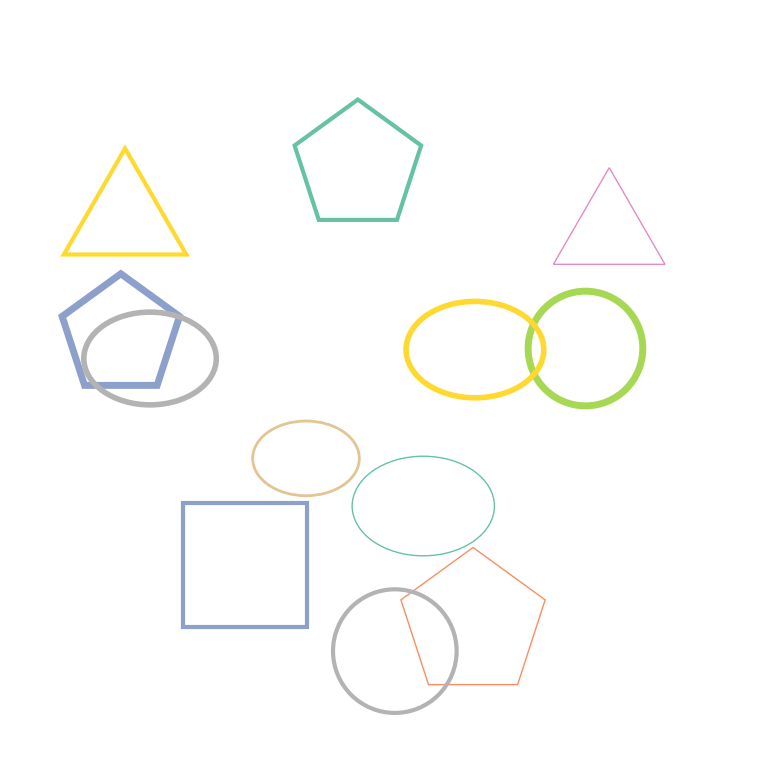[{"shape": "pentagon", "thickness": 1.5, "radius": 0.43, "center": [0.465, 0.784]}, {"shape": "oval", "thickness": 0.5, "radius": 0.46, "center": [0.55, 0.343]}, {"shape": "pentagon", "thickness": 0.5, "radius": 0.49, "center": [0.614, 0.191]}, {"shape": "pentagon", "thickness": 2.5, "radius": 0.4, "center": [0.157, 0.564]}, {"shape": "square", "thickness": 1.5, "radius": 0.4, "center": [0.318, 0.267]}, {"shape": "triangle", "thickness": 0.5, "radius": 0.42, "center": [0.791, 0.699]}, {"shape": "circle", "thickness": 2.5, "radius": 0.37, "center": [0.76, 0.547]}, {"shape": "triangle", "thickness": 1.5, "radius": 0.46, "center": [0.162, 0.715]}, {"shape": "oval", "thickness": 2, "radius": 0.45, "center": [0.617, 0.546]}, {"shape": "oval", "thickness": 1, "radius": 0.35, "center": [0.397, 0.405]}, {"shape": "oval", "thickness": 2, "radius": 0.43, "center": [0.195, 0.534]}, {"shape": "circle", "thickness": 1.5, "radius": 0.4, "center": [0.513, 0.154]}]